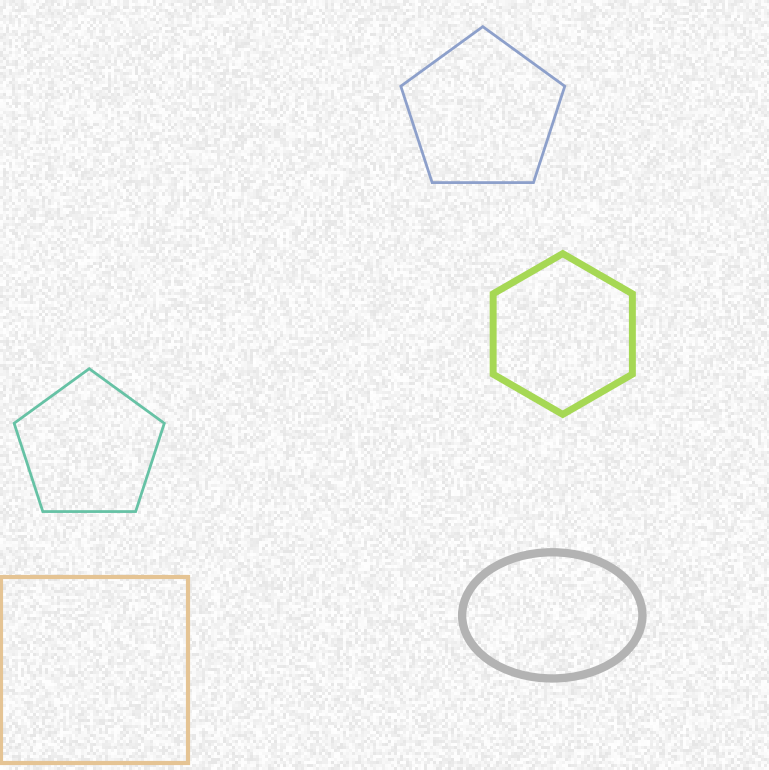[{"shape": "pentagon", "thickness": 1, "radius": 0.51, "center": [0.116, 0.419]}, {"shape": "pentagon", "thickness": 1, "radius": 0.56, "center": [0.627, 0.853]}, {"shape": "hexagon", "thickness": 2.5, "radius": 0.52, "center": [0.731, 0.566]}, {"shape": "square", "thickness": 1.5, "radius": 0.61, "center": [0.123, 0.13]}, {"shape": "oval", "thickness": 3, "radius": 0.59, "center": [0.717, 0.201]}]